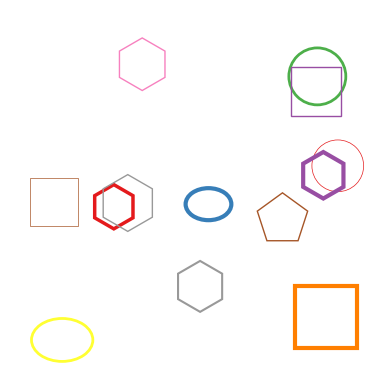[{"shape": "circle", "thickness": 0.5, "radius": 0.34, "center": [0.877, 0.569]}, {"shape": "hexagon", "thickness": 2.5, "radius": 0.29, "center": [0.296, 0.463]}, {"shape": "oval", "thickness": 3, "radius": 0.3, "center": [0.541, 0.47]}, {"shape": "circle", "thickness": 2, "radius": 0.37, "center": [0.824, 0.802]}, {"shape": "square", "thickness": 1, "radius": 0.32, "center": [0.821, 0.762]}, {"shape": "hexagon", "thickness": 3, "radius": 0.3, "center": [0.84, 0.545]}, {"shape": "square", "thickness": 3, "radius": 0.4, "center": [0.846, 0.176]}, {"shape": "oval", "thickness": 2, "radius": 0.4, "center": [0.161, 0.117]}, {"shape": "pentagon", "thickness": 1, "radius": 0.34, "center": [0.734, 0.43]}, {"shape": "square", "thickness": 0.5, "radius": 0.32, "center": [0.14, 0.476]}, {"shape": "hexagon", "thickness": 1, "radius": 0.34, "center": [0.369, 0.833]}, {"shape": "hexagon", "thickness": 1, "radius": 0.37, "center": [0.332, 0.473]}, {"shape": "hexagon", "thickness": 1.5, "radius": 0.33, "center": [0.52, 0.256]}]